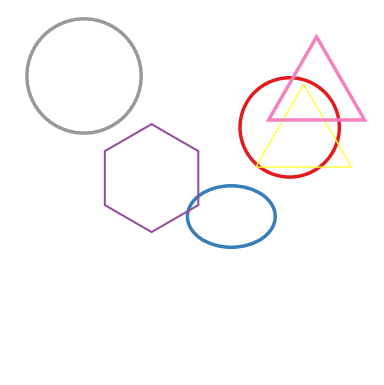[{"shape": "circle", "thickness": 2.5, "radius": 0.64, "center": [0.752, 0.669]}, {"shape": "oval", "thickness": 2.5, "radius": 0.57, "center": [0.601, 0.438]}, {"shape": "hexagon", "thickness": 1.5, "radius": 0.7, "center": [0.394, 0.537]}, {"shape": "triangle", "thickness": 1, "radius": 0.72, "center": [0.789, 0.638]}, {"shape": "triangle", "thickness": 2.5, "radius": 0.72, "center": [0.822, 0.76]}, {"shape": "circle", "thickness": 2.5, "radius": 0.74, "center": [0.218, 0.803]}]